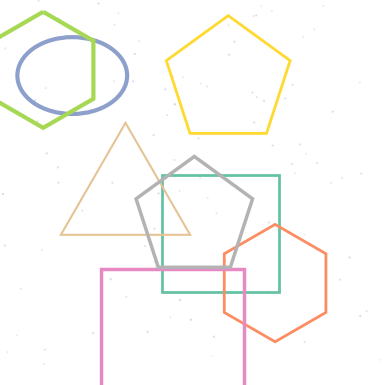[{"shape": "square", "thickness": 2, "radius": 0.76, "center": [0.572, 0.393]}, {"shape": "hexagon", "thickness": 2, "radius": 0.76, "center": [0.715, 0.265]}, {"shape": "oval", "thickness": 3, "radius": 0.71, "center": [0.188, 0.804]}, {"shape": "square", "thickness": 2.5, "radius": 0.93, "center": [0.448, 0.113]}, {"shape": "hexagon", "thickness": 3, "radius": 0.75, "center": [0.112, 0.819]}, {"shape": "pentagon", "thickness": 2, "radius": 0.85, "center": [0.593, 0.79]}, {"shape": "triangle", "thickness": 1.5, "radius": 0.97, "center": [0.326, 0.487]}, {"shape": "pentagon", "thickness": 2.5, "radius": 0.8, "center": [0.505, 0.434]}]